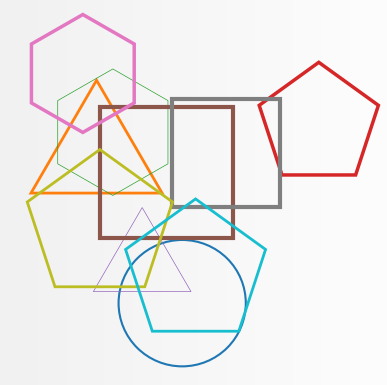[{"shape": "circle", "thickness": 1.5, "radius": 0.82, "center": [0.47, 0.213]}, {"shape": "triangle", "thickness": 2, "radius": 0.98, "center": [0.249, 0.596]}, {"shape": "hexagon", "thickness": 0.5, "radius": 0.82, "center": [0.291, 0.657]}, {"shape": "pentagon", "thickness": 2.5, "radius": 0.81, "center": [0.823, 0.676]}, {"shape": "triangle", "thickness": 0.5, "radius": 0.73, "center": [0.367, 0.315]}, {"shape": "square", "thickness": 3, "radius": 0.85, "center": [0.43, 0.553]}, {"shape": "hexagon", "thickness": 2.5, "radius": 0.77, "center": [0.214, 0.809]}, {"shape": "square", "thickness": 3, "radius": 0.7, "center": [0.583, 0.602]}, {"shape": "pentagon", "thickness": 2, "radius": 0.99, "center": [0.258, 0.415]}, {"shape": "pentagon", "thickness": 2, "radius": 0.95, "center": [0.505, 0.293]}]